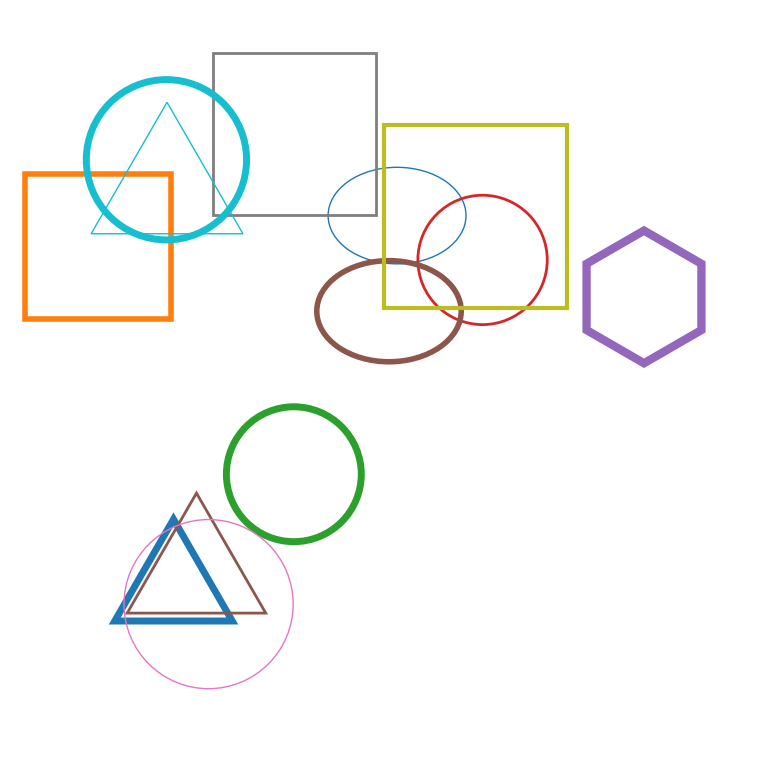[{"shape": "oval", "thickness": 0.5, "radius": 0.45, "center": [0.516, 0.72]}, {"shape": "triangle", "thickness": 2.5, "radius": 0.44, "center": [0.225, 0.238]}, {"shape": "square", "thickness": 2, "radius": 0.47, "center": [0.127, 0.68]}, {"shape": "circle", "thickness": 2.5, "radius": 0.44, "center": [0.382, 0.384]}, {"shape": "circle", "thickness": 1, "radius": 0.42, "center": [0.627, 0.662]}, {"shape": "hexagon", "thickness": 3, "radius": 0.43, "center": [0.836, 0.614]}, {"shape": "oval", "thickness": 2, "radius": 0.47, "center": [0.505, 0.596]}, {"shape": "triangle", "thickness": 1, "radius": 0.52, "center": [0.255, 0.256]}, {"shape": "circle", "thickness": 0.5, "radius": 0.55, "center": [0.271, 0.215]}, {"shape": "square", "thickness": 1, "radius": 0.53, "center": [0.382, 0.826]}, {"shape": "square", "thickness": 1.5, "radius": 0.59, "center": [0.617, 0.719]}, {"shape": "circle", "thickness": 2.5, "radius": 0.52, "center": [0.216, 0.793]}, {"shape": "triangle", "thickness": 0.5, "radius": 0.57, "center": [0.217, 0.753]}]